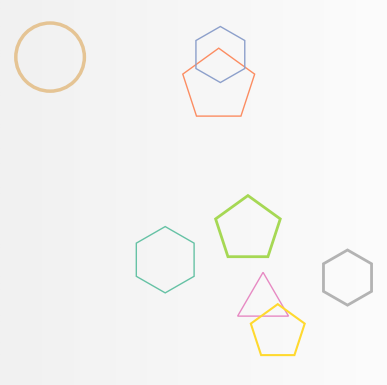[{"shape": "hexagon", "thickness": 1, "radius": 0.43, "center": [0.426, 0.325]}, {"shape": "pentagon", "thickness": 1, "radius": 0.49, "center": [0.564, 0.777]}, {"shape": "hexagon", "thickness": 1, "radius": 0.36, "center": [0.569, 0.858]}, {"shape": "triangle", "thickness": 1, "radius": 0.38, "center": [0.679, 0.217]}, {"shape": "pentagon", "thickness": 2, "radius": 0.44, "center": [0.64, 0.404]}, {"shape": "pentagon", "thickness": 1.5, "radius": 0.37, "center": [0.717, 0.137]}, {"shape": "circle", "thickness": 2.5, "radius": 0.44, "center": [0.129, 0.852]}, {"shape": "hexagon", "thickness": 2, "radius": 0.36, "center": [0.897, 0.279]}]